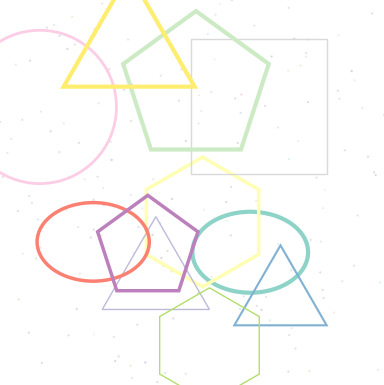[{"shape": "oval", "thickness": 3, "radius": 0.75, "center": [0.65, 0.345]}, {"shape": "hexagon", "thickness": 2.5, "radius": 0.84, "center": [0.526, 0.423]}, {"shape": "triangle", "thickness": 1, "radius": 0.8, "center": [0.405, 0.277]}, {"shape": "oval", "thickness": 2.5, "radius": 0.73, "center": [0.242, 0.372]}, {"shape": "triangle", "thickness": 1.5, "radius": 0.69, "center": [0.729, 0.224]}, {"shape": "hexagon", "thickness": 1, "radius": 0.75, "center": [0.544, 0.103]}, {"shape": "circle", "thickness": 2, "radius": 1.0, "center": [0.103, 0.722]}, {"shape": "square", "thickness": 1, "radius": 0.88, "center": [0.673, 0.723]}, {"shape": "pentagon", "thickness": 2.5, "radius": 0.68, "center": [0.384, 0.356]}, {"shape": "pentagon", "thickness": 3, "radius": 0.99, "center": [0.509, 0.772]}, {"shape": "triangle", "thickness": 3, "radius": 0.98, "center": [0.335, 0.873]}]